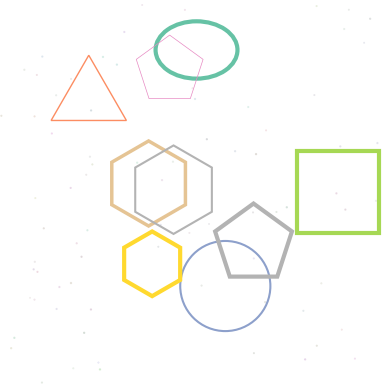[{"shape": "oval", "thickness": 3, "radius": 0.53, "center": [0.51, 0.87]}, {"shape": "triangle", "thickness": 1, "radius": 0.56, "center": [0.231, 0.744]}, {"shape": "circle", "thickness": 1.5, "radius": 0.59, "center": [0.585, 0.257]}, {"shape": "pentagon", "thickness": 0.5, "radius": 0.46, "center": [0.441, 0.818]}, {"shape": "square", "thickness": 3, "radius": 0.53, "center": [0.878, 0.502]}, {"shape": "hexagon", "thickness": 3, "radius": 0.42, "center": [0.395, 0.315]}, {"shape": "hexagon", "thickness": 2.5, "radius": 0.55, "center": [0.386, 0.523]}, {"shape": "pentagon", "thickness": 3, "radius": 0.52, "center": [0.659, 0.366]}, {"shape": "hexagon", "thickness": 1.5, "radius": 0.57, "center": [0.451, 0.507]}]